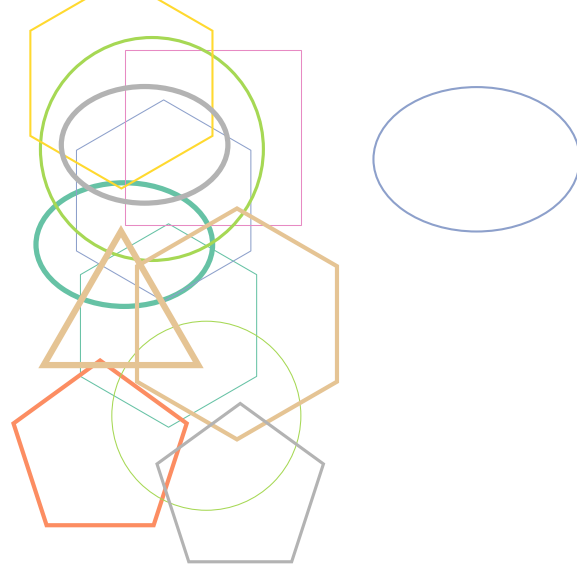[{"shape": "oval", "thickness": 2.5, "radius": 0.76, "center": [0.215, 0.576]}, {"shape": "hexagon", "thickness": 0.5, "radius": 0.88, "center": [0.292, 0.435]}, {"shape": "pentagon", "thickness": 2, "radius": 0.79, "center": [0.173, 0.217]}, {"shape": "hexagon", "thickness": 0.5, "radius": 0.87, "center": [0.283, 0.652]}, {"shape": "oval", "thickness": 1, "radius": 0.89, "center": [0.825, 0.723]}, {"shape": "square", "thickness": 0.5, "radius": 0.76, "center": [0.369, 0.761]}, {"shape": "circle", "thickness": 1.5, "radius": 0.97, "center": [0.263, 0.741]}, {"shape": "circle", "thickness": 0.5, "radius": 0.82, "center": [0.357, 0.279]}, {"shape": "hexagon", "thickness": 1, "radius": 0.91, "center": [0.21, 0.855]}, {"shape": "hexagon", "thickness": 2, "radius": 1.0, "center": [0.41, 0.438]}, {"shape": "triangle", "thickness": 3, "radius": 0.77, "center": [0.21, 0.444]}, {"shape": "oval", "thickness": 2.5, "radius": 0.72, "center": [0.25, 0.748]}, {"shape": "pentagon", "thickness": 1.5, "radius": 0.76, "center": [0.416, 0.149]}]